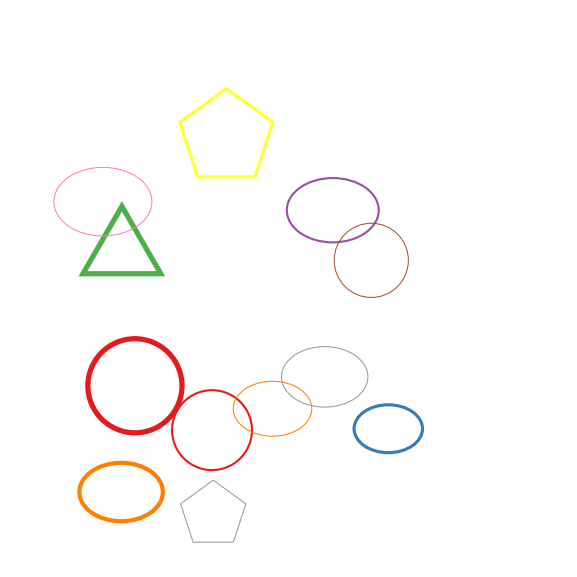[{"shape": "circle", "thickness": 1, "radius": 0.35, "center": [0.367, 0.254]}, {"shape": "circle", "thickness": 2.5, "radius": 0.41, "center": [0.234, 0.331]}, {"shape": "oval", "thickness": 1.5, "radius": 0.3, "center": [0.672, 0.257]}, {"shape": "triangle", "thickness": 2.5, "radius": 0.39, "center": [0.211, 0.564]}, {"shape": "oval", "thickness": 1, "radius": 0.4, "center": [0.576, 0.635]}, {"shape": "oval", "thickness": 0.5, "radius": 0.34, "center": [0.472, 0.291]}, {"shape": "oval", "thickness": 2, "radius": 0.36, "center": [0.21, 0.147]}, {"shape": "pentagon", "thickness": 1.5, "radius": 0.42, "center": [0.392, 0.761]}, {"shape": "circle", "thickness": 0.5, "radius": 0.32, "center": [0.643, 0.548]}, {"shape": "oval", "thickness": 0.5, "radius": 0.42, "center": [0.178, 0.65]}, {"shape": "oval", "thickness": 0.5, "radius": 0.37, "center": [0.562, 0.347]}, {"shape": "pentagon", "thickness": 0.5, "radius": 0.3, "center": [0.369, 0.108]}]